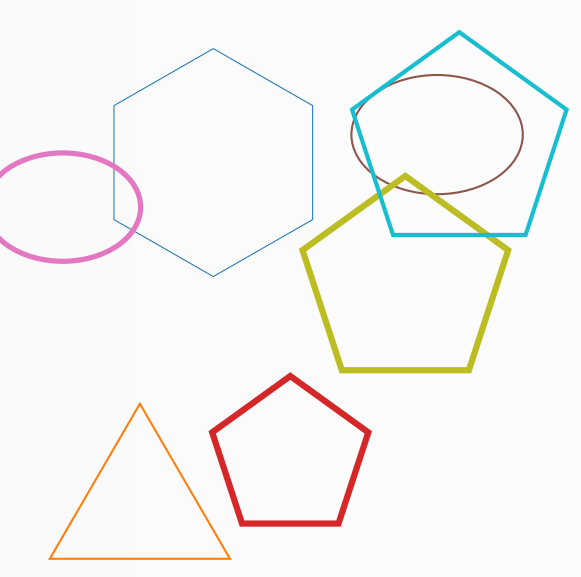[{"shape": "hexagon", "thickness": 0.5, "radius": 0.99, "center": [0.367, 0.718]}, {"shape": "triangle", "thickness": 1, "radius": 0.89, "center": [0.241, 0.121]}, {"shape": "pentagon", "thickness": 3, "radius": 0.71, "center": [0.499, 0.207]}, {"shape": "oval", "thickness": 1, "radius": 0.74, "center": [0.752, 0.766]}, {"shape": "oval", "thickness": 2.5, "radius": 0.67, "center": [0.108, 0.64]}, {"shape": "pentagon", "thickness": 3, "radius": 0.93, "center": [0.697, 0.508]}, {"shape": "pentagon", "thickness": 2, "radius": 0.97, "center": [0.79, 0.749]}]